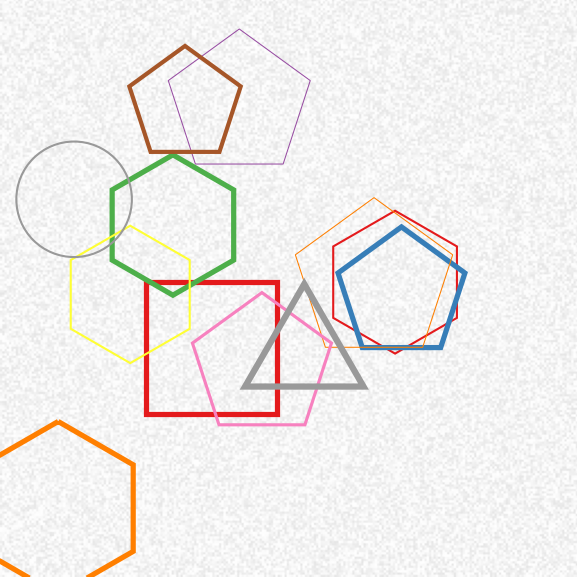[{"shape": "square", "thickness": 2.5, "radius": 0.57, "center": [0.366, 0.396]}, {"shape": "hexagon", "thickness": 1, "radius": 0.62, "center": [0.684, 0.511]}, {"shape": "pentagon", "thickness": 2.5, "radius": 0.58, "center": [0.695, 0.491]}, {"shape": "hexagon", "thickness": 2.5, "radius": 0.61, "center": [0.299, 0.61]}, {"shape": "pentagon", "thickness": 0.5, "radius": 0.65, "center": [0.414, 0.82]}, {"shape": "pentagon", "thickness": 0.5, "radius": 0.72, "center": [0.648, 0.514]}, {"shape": "hexagon", "thickness": 2.5, "radius": 0.75, "center": [0.101, 0.119]}, {"shape": "hexagon", "thickness": 1, "radius": 0.59, "center": [0.225, 0.489]}, {"shape": "pentagon", "thickness": 2, "radius": 0.51, "center": [0.32, 0.818]}, {"shape": "pentagon", "thickness": 1.5, "radius": 0.63, "center": [0.454, 0.366]}, {"shape": "triangle", "thickness": 3, "radius": 0.59, "center": [0.527, 0.389]}, {"shape": "circle", "thickness": 1, "radius": 0.5, "center": [0.128, 0.654]}]